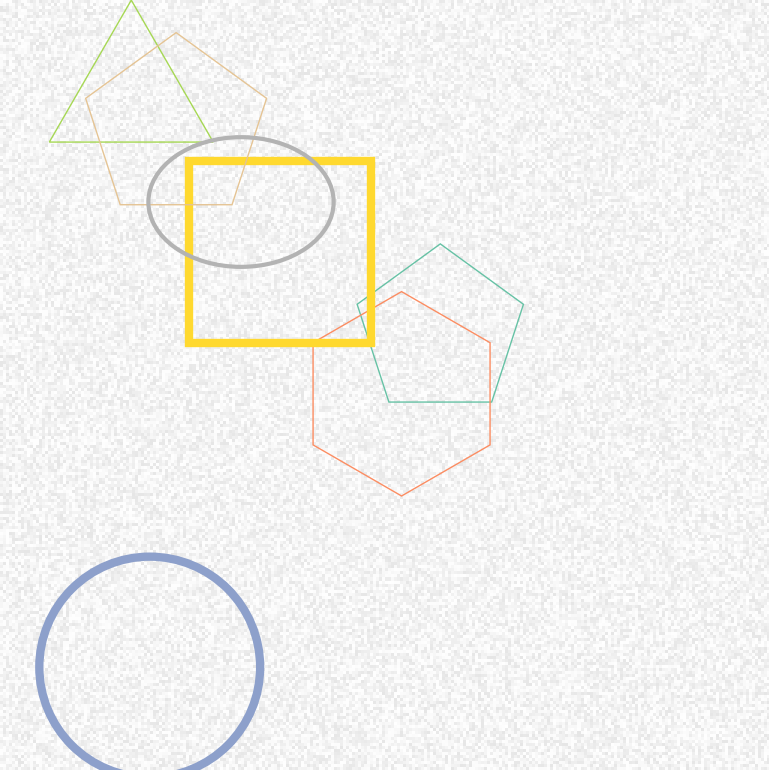[{"shape": "pentagon", "thickness": 0.5, "radius": 0.57, "center": [0.572, 0.57]}, {"shape": "hexagon", "thickness": 0.5, "radius": 0.66, "center": [0.522, 0.489]}, {"shape": "circle", "thickness": 3, "radius": 0.72, "center": [0.194, 0.134]}, {"shape": "triangle", "thickness": 0.5, "radius": 0.61, "center": [0.17, 0.877]}, {"shape": "square", "thickness": 3, "radius": 0.59, "center": [0.364, 0.672]}, {"shape": "pentagon", "thickness": 0.5, "radius": 0.62, "center": [0.229, 0.834]}, {"shape": "oval", "thickness": 1.5, "radius": 0.6, "center": [0.313, 0.738]}]